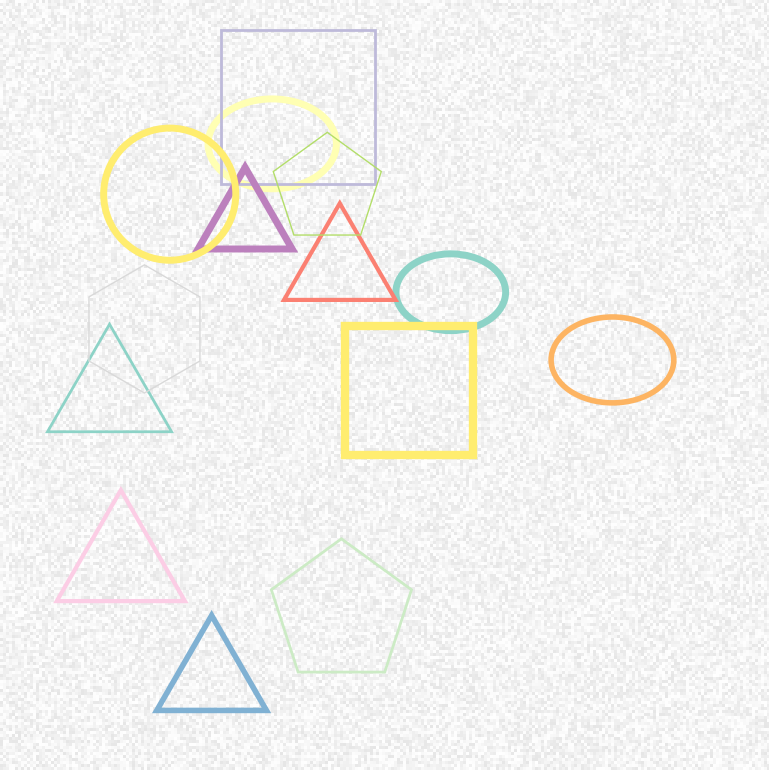[{"shape": "oval", "thickness": 2.5, "radius": 0.36, "center": [0.585, 0.62]}, {"shape": "triangle", "thickness": 1, "radius": 0.47, "center": [0.142, 0.486]}, {"shape": "oval", "thickness": 2.5, "radius": 0.42, "center": [0.354, 0.813]}, {"shape": "square", "thickness": 1, "radius": 0.5, "center": [0.387, 0.861]}, {"shape": "triangle", "thickness": 1.5, "radius": 0.42, "center": [0.441, 0.652]}, {"shape": "triangle", "thickness": 2, "radius": 0.41, "center": [0.275, 0.118]}, {"shape": "oval", "thickness": 2, "radius": 0.4, "center": [0.795, 0.533]}, {"shape": "pentagon", "thickness": 0.5, "radius": 0.37, "center": [0.425, 0.754]}, {"shape": "triangle", "thickness": 1.5, "radius": 0.48, "center": [0.157, 0.267]}, {"shape": "hexagon", "thickness": 0.5, "radius": 0.42, "center": [0.188, 0.573]}, {"shape": "triangle", "thickness": 2.5, "radius": 0.35, "center": [0.318, 0.712]}, {"shape": "pentagon", "thickness": 1, "radius": 0.48, "center": [0.443, 0.205]}, {"shape": "square", "thickness": 3, "radius": 0.42, "center": [0.531, 0.493]}, {"shape": "circle", "thickness": 2.5, "radius": 0.43, "center": [0.22, 0.748]}]